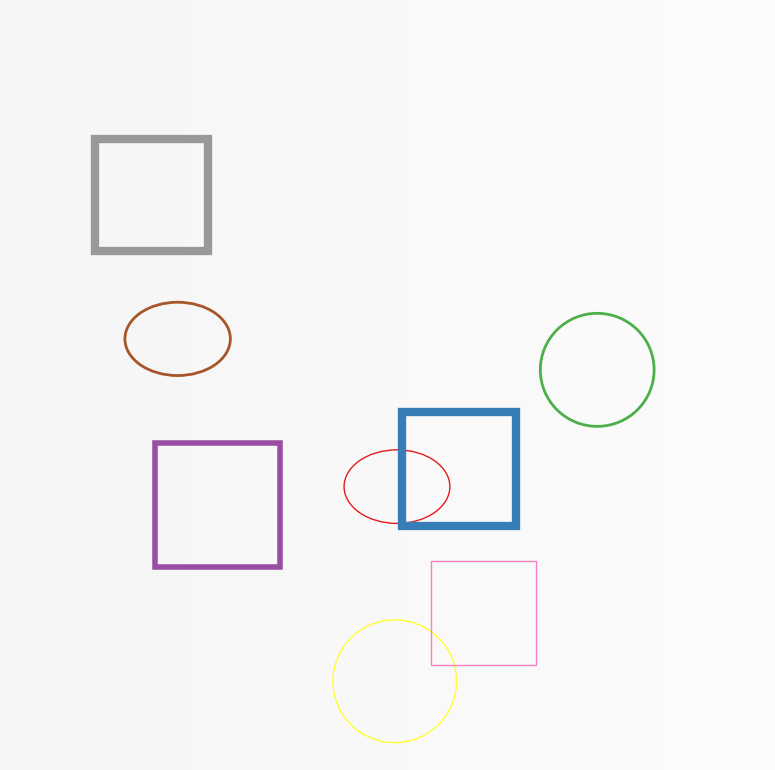[{"shape": "oval", "thickness": 0.5, "radius": 0.34, "center": [0.512, 0.368]}, {"shape": "square", "thickness": 3, "radius": 0.37, "center": [0.592, 0.391]}, {"shape": "circle", "thickness": 1, "radius": 0.37, "center": [0.771, 0.52]}, {"shape": "square", "thickness": 2, "radius": 0.4, "center": [0.281, 0.344]}, {"shape": "circle", "thickness": 0.5, "radius": 0.4, "center": [0.509, 0.115]}, {"shape": "oval", "thickness": 1, "radius": 0.34, "center": [0.229, 0.56]}, {"shape": "square", "thickness": 0.5, "radius": 0.34, "center": [0.624, 0.204]}, {"shape": "square", "thickness": 3, "radius": 0.37, "center": [0.195, 0.747]}]